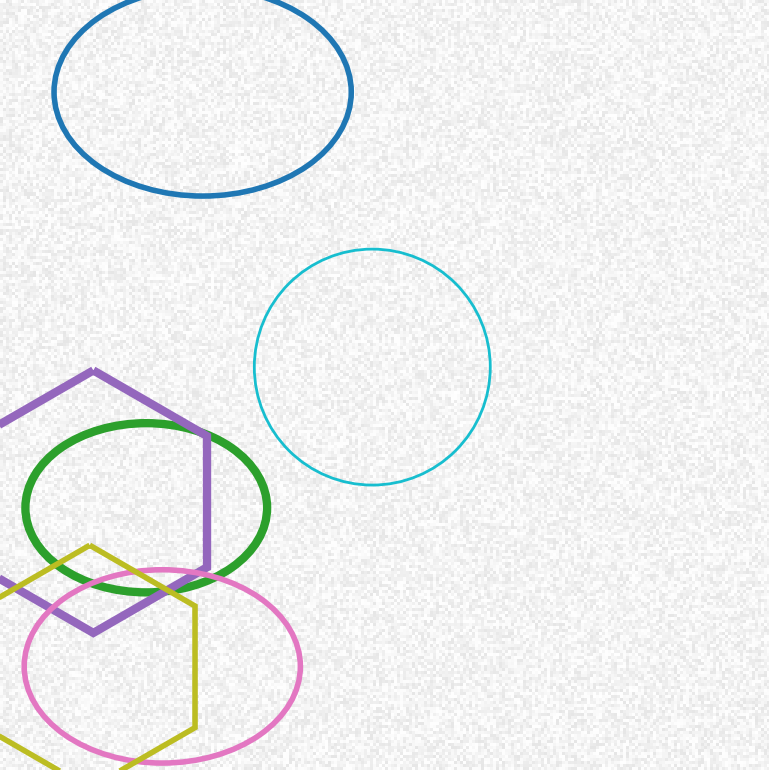[{"shape": "oval", "thickness": 2, "radius": 0.97, "center": [0.263, 0.88]}, {"shape": "oval", "thickness": 3, "radius": 0.78, "center": [0.19, 0.341]}, {"shape": "hexagon", "thickness": 3, "radius": 0.85, "center": [0.121, 0.349]}, {"shape": "oval", "thickness": 2, "radius": 0.9, "center": [0.211, 0.135]}, {"shape": "hexagon", "thickness": 2, "radius": 0.79, "center": [0.117, 0.134]}, {"shape": "circle", "thickness": 1, "radius": 0.77, "center": [0.483, 0.523]}]